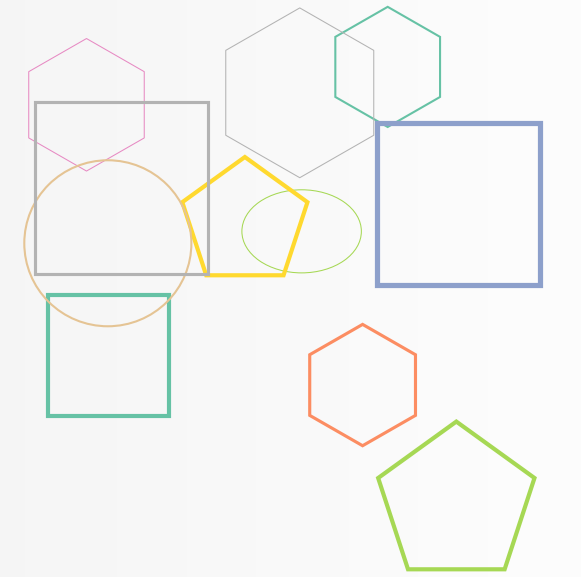[{"shape": "square", "thickness": 2, "radius": 0.52, "center": [0.186, 0.383]}, {"shape": "hexagon", "thickness": 1, "radius": 0.52, "center": [0.667, 0.883]}, {"shape": "hexagon", "thickness": 1.5, "radius": 0.53, "center": [0.624, 0.332]}, {"shape": "square", "thickness": 2.5, "radius": 0.7, "center": [0.788, 0.646]}, {"shape": "hexagon", "thickness": 0.5, "radius": 0.57, "center": [0.149, 0.818]}, {"shape": "oval", "thickness": 0.5, "radius": 0.51, "center": [0.519, 0.599]}, {"shape": "pentagon", "thickness": 2, "radius": 0.71, "center": [0.785, 0.128]}, {"shape": "pentagon", "thickness": 2, "radius": 0.57, "center": [0.421, 0.614]}, {"shape": "circle", "thickness": 1, "radius": 0.72, "center": [0.186, 0.578]}, {"shape": "hexagon", "thickness": 0.5, "radius": 0.73, "center": [0.516, 0.838]}, {"shape": "square", "thickness": 1.5, "radius": 0.74, "center": [0.209, 0.674]}]